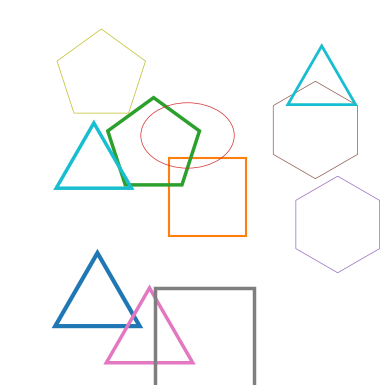[{"shape": "triangle", "thickness": 3, "radius": 0.63, "center": [0.253, 0.216]}, {"shape": "square", "thickness": 1.5, "radius": 0.5, "center": [0.539, 0.488]}, {"shape": "pentagon", "thickness": 2.5, "radius": 0.63, "center": [0.399, 0.621]}, {"shape": "oval", "thickness": 0.5, "radius": 0.61, "center": [0.487, 0.648]}, {"shape": "hexagon", "thickness": 0.5, "radius": 0.63, "center": [0.877, 0.417]}, {"shape": "hexagon", "thickness": 0.5, "radius": 0.63, "center": [0.819, 0.662]}, {"shape": "triangle", "thickness": 2.5, "radius": 0.65, "center": [0.388, 0.123]}, {"shape": "square", "thickness": 2.5, "radius": 0.64, "center": [0.531, 0.123]}, {"shape": "pentagon", "thickness": 0.5, "radius": 0.6, "center": [0.263, 0.804]}, {"shape": "triangle", "thickness": 2, "radius": 0.51, "center": [0.836, 0.779]}, {"shape": "triangle", "thickness": 2.5, "radius": 0.56, "center": [0.244, 0.568]}]